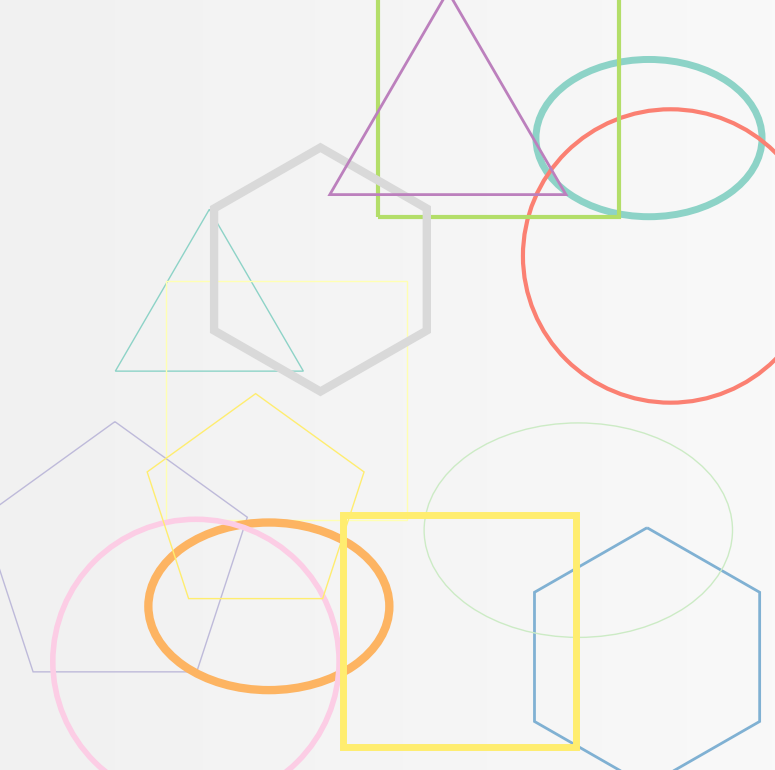[{"shape": "oval", "thickness": 2.5, "radius": 0.73, "center": [0.837, 0.821]}, {"shape": "triangle", "thickness": 0.5, "radius": 0.7, "center": [0.27, 0.588]}, {"shape": "square", "thickness": 0.5, "radius": 0.78, "center": [0.369, 0.48]}, {"shape": "pentagon", "thickness": 0.5, "radius": 0.9, "center": [0.148, 0.273]}, {"shape": "circle", "thickness": 1.5, "radius": 0.95, "center": [0.865, 0.668]}, {"shape": "hexagon", "thickness": 1, "radius": 0.84, "center": [0.835, 0.147]}, {"shape": "oval", "thickness": 3, "radius": 0.78, "center": [0.347, 0.213]}, {"shape": "square", "thickness": 1.5, "radius": 0.78, "center": [0.643, 0.873]}, {"shape": "circle", "thickness": 2, "radius": 0.92, "center": [0.253, 0.141]}, {"shape": "hexagon", "thickness": 3, "radius": 0.79, "center": [0.413, 0.65]}, {"shape": "triangle", "thickness": 1, "radius": 0.88, "center": [0.578, 0.835]}, {"shape": "oval", "thickness": 0.5, "radius": 0.99, "center": [0.746, 0.311]}, {"shape": "pentagon", "thickness": 0.5, "radius": 0.74, "center": [0.33, 0.342]}, {"shape": "square", "thickness": 2.5, "radius": 0.75, "center": [0.593, 0.18]}]